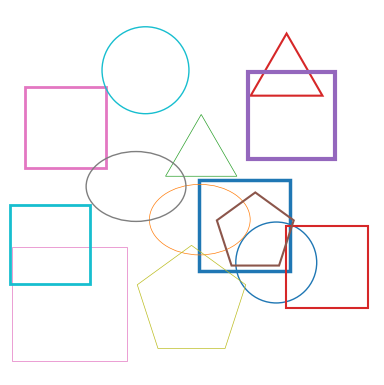[{"shape": "square", "thickness": 2.5, "radius": 0.59, "center": [0.635, 0.414]}, {"shape": "circle", "thickness": 1, "radius": 0.53, "center": [0.718, 0.318]}, {"shape": "oval", "thickness": 0.5, "radius": 0.65, "center": [0.519, 0.43]}, {"shape": "triangle", "thickness": 0.5, "radius": 0.54, "center": [0.523, 0.596]}, {"shape": "triangle", "thickness": 1.5, "radius": 0.54, "center": [0.744, 0.805]}, {"shape": "square", "thickness": 1.5, "radius": 0.53, "center": [0.849, 0.306]}, {"shape": "square", "thickness": 3, "radius": 0.57, "center": [0.757, 0.7]}, {"shape": "pentagon", "thickness": 1.5, "radius": 0.52, "center": [0.663, 0.395]}, {"shape": "square", "thickness": 0.5, "radius": 0.74, "center": [0.181, 0.211]}, {"shape": "square", "thickness": 2, "radius": 0.53, "center": [0.17, 0.67]}, {"shape": "oval", "thickness": 1, "radius": 0.65, "center": [0.353, 0.516]}, {"shape": "pentagon", "thickness": 0.5, "radius": 0.74, "center": [0.497, 0.215]}, {"shape": "square", "thickness": 2, "radius": 0.52, "center": [0.13, 0.365]}, {"shape": "circle", "thickness": 1, "radius": 0.56, "center": [0.378, 0.818]}]